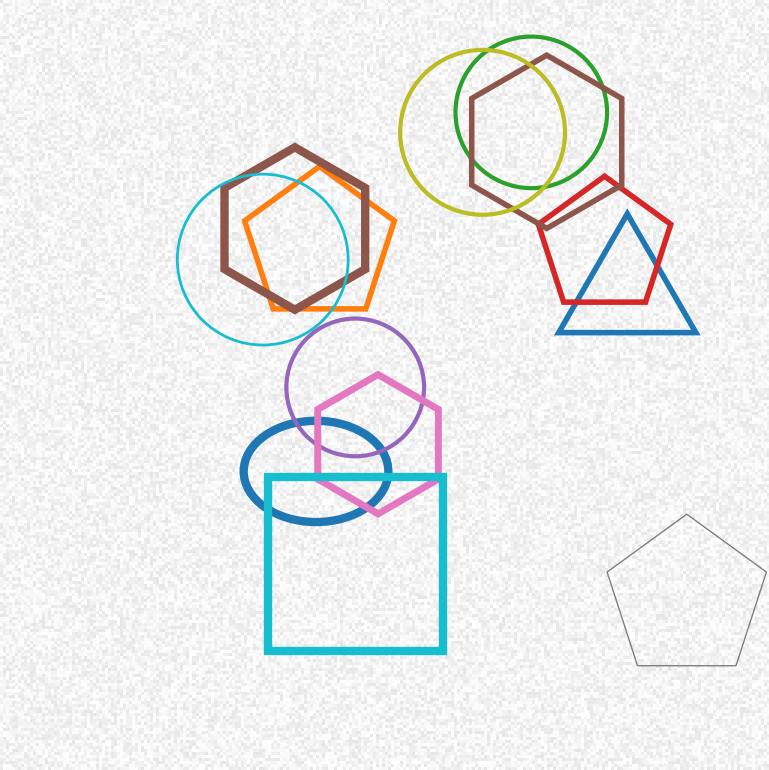[{"shape": "oval", "thickness": 3, "radius": 0.47, "center": [0.41, 0.388]}, {"shape": "triangle", "thickness": 2, "radius": 0.51, "center": [0.815, 0.619]}, {"shape": "pentagon", "thickness": 2, "radius": 0.51, "center": [0.415, 0.682]}, {"shape": "circle", "thickness": 1.5, "radius": 0.49, "center": [0.69, 0.854]}, {"shape": "pentagon", "thickness": 2, "radius": 0.45, "center": [0.785, 0.681]}, {"shape": "circle", "thickness": 1.5, "radius": 0.45, "center": [0.461, 0.497]}, {"shape": "hexagon", "thickness": 3, "radius": 0.53, "center": [0.383, 0.703]}, {"shape": "hexagon", "thickness": 2, "radius": 0.56, "center": [0.71, 0.816]}, {"shape": "hexagon", "thickness": 2.5, "radius": 0.45, "center": [0.491, 0.423]}, {"shape": "pentagon", "thickness": 0.5, "radius": 0.54, "center": [0.892, 0.223]}, {"shape": "circle", "thickness": 1.5, "radius": 0.54, "center": [0.627, 0.828]}, {"shape": "square", "thickness": 3, "radius": 0.57, "center": [0.462, 0.268]}, {"shape": "circle", "thickness": 1, "radius": 0.55, "center": [0.341, 0.663]}]